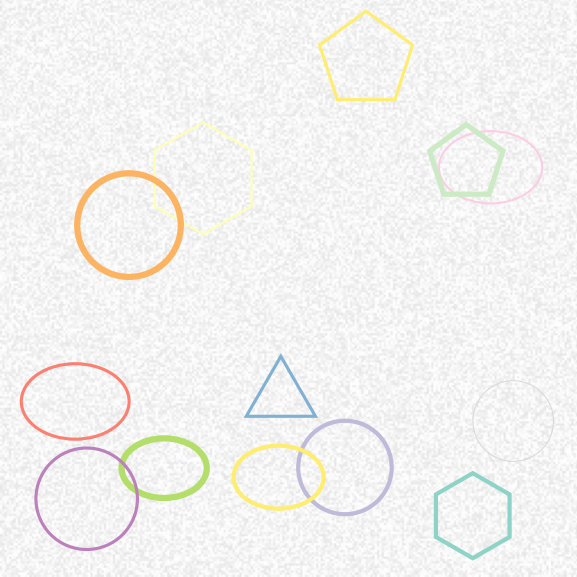[{"shape": "hexagon", "thickness": 2, "radius": 0.37, "center": [0.819, 0.106]}, {"shape": "hexagon", "thickness": 1, "radius": 0.48, "center": [0.352, 0.69]}, {"shape": "circle", "thickness": 2, "radius": 0.4, "center": [0.597, 0.19]}, {"shape": "oval", "thickness": 1.5, "radius": 0.47, "center": [0.13, 0.304]}, {"shape": "triangle", "thickness": 1.5, "radius": 0.35, "center": [0.486, 0.313]}, {"shape": "circle", "thickness": 3, "radius": 0.45, "center": [0.223, 0.609]}, {"shape": "oval", "thickness": 3, "radius": 0.37, "center": [0.284, 0.188]}, {"shape": "oval", "thickness": 1, "radius": 0.45, "center": [0.85, 0.709]}, {"shape": "circle", "thickness": 0.5, "radius": 0.35, "center": [0.889, 0.27]}, {"shape": "circle", "thickness": 1.5, "radius": 0.44, "center": [0.15, 0.135]}, {"shape": "pentagon", "thickness": 2.5, "radius": 0.33, "center": [0.807, 0.717]}, {"shape": "pentagon", "thickness": 1.5, "radius": 0.42, "center": [0.634, 0.895]}, {"shape": "oval", "thickness": 2, "radius": 0.39, "center": [0.482, 0.173]}]